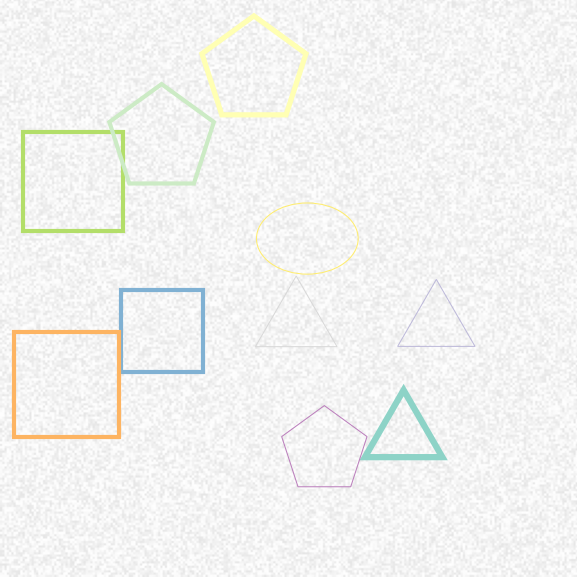[{"shape": "triangle", "thickness": 3, "radius": 0.39, "center": [0.699, 0.246]}, {"shape": "pentagon", "thickness": 2.5, "radius": 0.47, "center": [0.44, 0.877]}, {"shape": "triangle", "thickness": 0.5, "radius": 0.39, "center": [0.756, 0.438]}, {"shape": "square", "thickness": 2, "radius": 0.35, "center": [0.281, 0.426]}, {"shape": "square", "thickness": 2, "radius": 0.45, "center": [0.115, 0.334]}, {"shape": "square", "thickness": 2, "radius": 0.43, "center": [0.126, 0.685]}, {"shape": "triangle", "thickness": 0.5, "radius": 0.41, "center": [0.513, 0.44]}, {"shape": "pentagon", "thickness": 0.5, "radius": 0.39, "center": [0.562, 0.219]}, {"shape": "pentagon", "thickness": 2, "radius": 0.48, "center": [0.28, 0.758]}, {"shape": "oval", "thickness": 0.5, "radius": 0.44, "center": [0.532, 0.586]}]